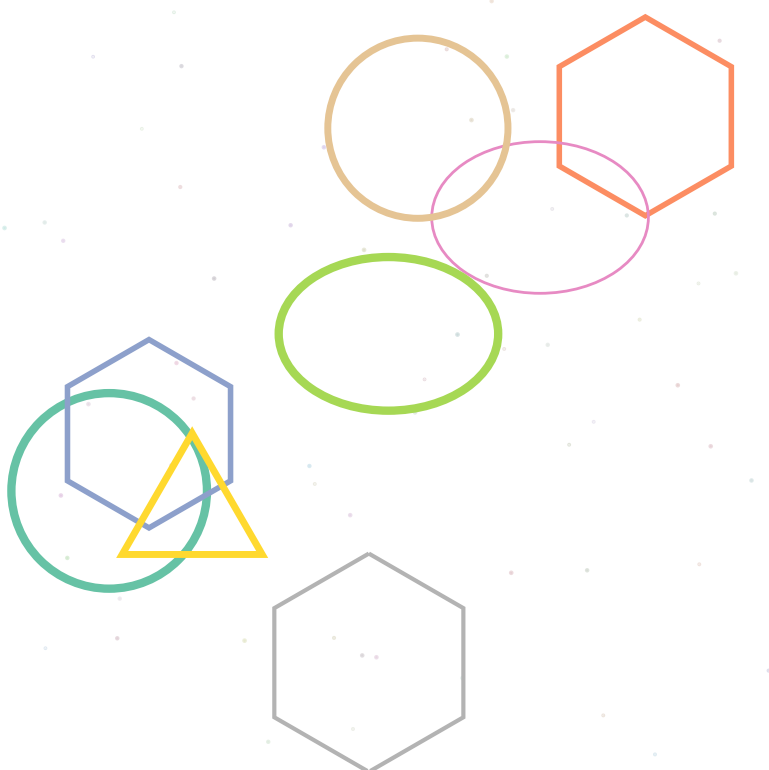[{"shape": "circle", "thickness": 3, "radius": 0.63, "center": [0.142, 0.362]}, {"shape": "hexagon", "thickness": 2, "radius": 0.64, "center": [0.838, 0.849]}, {"shape": "hexagon", "thickness": 2, "radius": 0.61, "center": [0.194, 0.437]}, {"shape": "oval", "thickness": 1, "radius": 0.7, "center": [0.701, 0.718]}, {"shape": "oval", "thickness": 3, "radius": 0.71, "center": [0.504, 0.566]}, {"shape": "triangle", "thickness": 2.5, "radius": 0.52, "center": [0.25, 0.332]}, {"shape": "circle", "thickness": 2.5, "radius": 0.58, "center": [0.543, 0.833]}, {"shape": "hexagon", "thickness": 1.5, "radius": 0.71, "center": [0.479, 0.139]}]